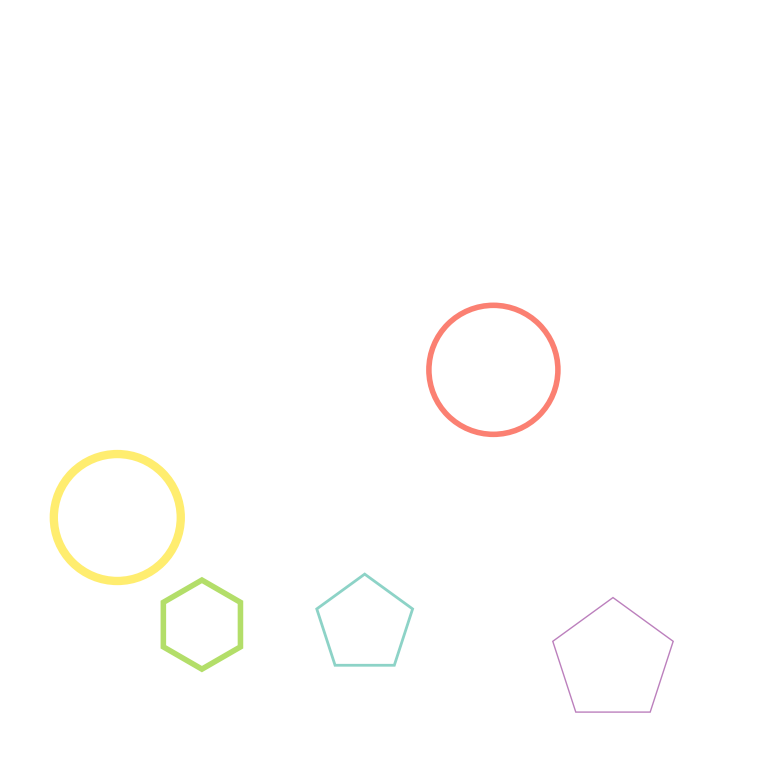[{"shape": "pentagon", "thickness": 1, "radius": 0.33, "center": [0.474, 0.189]}, {"shape": "circle", "thickness": 2, "radius": 0.42, "center": [0.641, 0.52]}, {"shape": "hexagon", "thickness": 2, "radius": 0.29, "center": [0.262, 0.189]}, {"shape": "pentagon", "thickness": 0.5, "radius": 0.41, "center": [0.796, 0.142]}, {"shape": "circle", "thickness": 3, "radius": 0.41, "center": [0.152, 0.328]}]